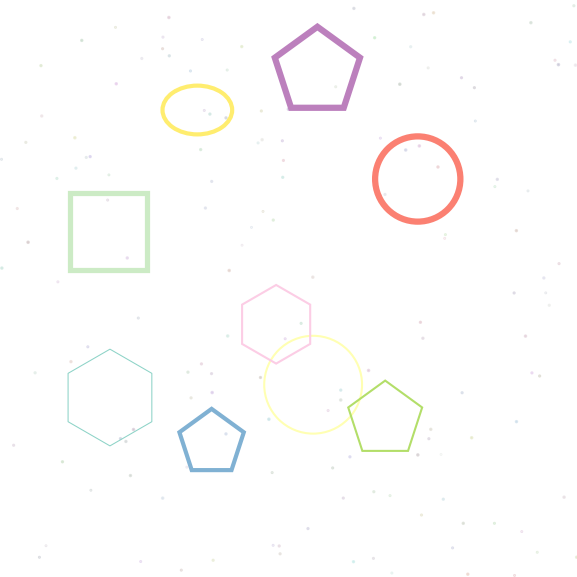[{"shape": "hexagon", "thickness": 0.5, "radius": 0.42, "center": [0.19, 0.311]}, {"shape": "circle", "thickness": 1, "radius": 0.42, "center": [0.542, 0.333]}, {"shape": "circle", "thickness": 3, "radius": 0.37, "center": [0.723, 0.689]}, {"shape": "pentagon", "thickness": 2, "radius": 0.29, "center": [0.366, 0.232]}, {"shape": "pentagon", "thickness": 1, "radius": 0.34, "center": [0.667, 0.273]}, {"shape": "hexagon", "thickness": 1, "radius": 0.34, "center": [0.478, 0.438]}, {"shape": "pentagon", "thickness": 3, "radius": 0.39, "center": [0.55, 0.875]}, {"shape": "square", "thickness": 2.5, "radius": 0.33, "center": [0.187, 0.598]}, {"shape": "oval", "thickness": 2, "radius": 0.3, "center": [0.342, 0.809]}]